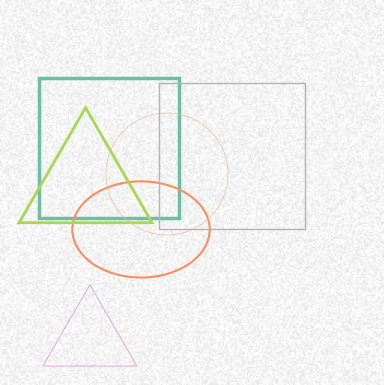[{"shape": "square", "thickness": 2.5, "radius": 0.91, "center": [0.283, 0.615]}, {"shape": "oval", "thickness": 1.5, "radius": 0.89, "center": [0.366, 0.404]}, {"shape": "triangle", "thickness": 0.5, "radius": 0.7, "center": [0.234, 0.12]}, {"shape": "triangle", "thickness": 2, "radius": 1.0, "center": [0.222, 0.521]}, {"shape": "circle", "thickness": 0.5, "radius": 0.79, "center": [0.434, 0.548]}, {"shape": "square", "thickness": 1, "radius": 0.95, "center": [0.602, 0.595]}]